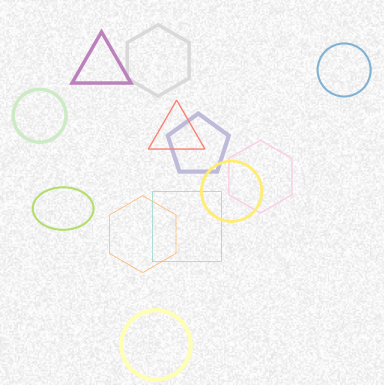[{"shape": "square", "thickness": 0.5, "radius": 0.45, "center": [0.485, 0.412]}, {"shape": "circle", "thickness": 3, "radius": 0.45, "center": [0.405, 0.104]}, {"shape": "pentagon", "thickness": 3, "radius": 0.42, "center": [0.515, 0.622]}, {"shape": "triangle", "thickness": 1, "radius": 0.42, "center": [0.459, 0.655]}, {"shape": "circle", "thickness": 1.5, "radius": 0.34, "center": [0.894, 0.818]}, {"shape": "hexagon", "thickness": 0.5, "radius": 0.5, "center": [0.371, 0.392]}, {"shape": "oval", "thickness": 1.5, "radius": 0.39, "center": [0.164, 0.458]}, {"shape": "hexagon", "thickness": 1, "radius": 0.47, "center": [0.676, 0.541]}, {"shape": "hexagon", "thickness": 2.5, "radius": 0.46, "center": [0.411, 0.843]}, {"shape": "triangle", "thickness": 2.5, "radius": 0.44, "center": [0.264, 0.829]}, {"shape": "circle", "thickness": 2.5, "radius": 0.34, "center": [0.103, 0.699]}, {"shape": "circle", "thickness": 2, "radius": 0.39, "center": [0.602, 0.503]}]